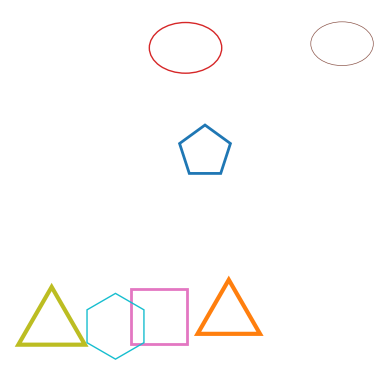[{"shape": "pentagon", "thickness": 2, "radius": 0.35, "center": [0.532, 0.606]}, {"shape": "triangle", "thickness": 3, "radius": 0.47, "center": [0.594, 0.18]}, {"shape": "oval", "thickness": 1, "radius": 0.47, "center": [0.482, 0.876]}, {"shape": "oval", "thickness": 0.5, "radius": 0.41, "center": [0.888, 0.886]}, {"shape": "square", "thickness": 2, "radius": 0.36, "center": [0.413, 0.178]}, {"shape": "triangle", "thickness": 3, "radius": 0.5, "center": [0.134, 0.155]}, {"shape": "hexagon", "thickness": 1, "radius": 0.43, "center": [0.3, 0.153]}]